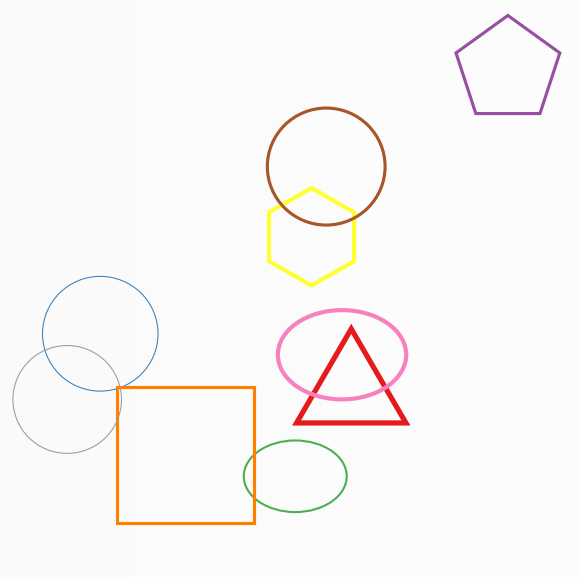[{"shape": "triangle", "thickness": 2.5, "radius": 0.54, "center": [0.604, 0.321]}, {"shape": "circle", "thickness": 0.5, "radius": 0.5, "center": [0.173, 0.421]}, {"shape": "oval", "thickness": 1, "radius": 0.44, "center": [0.508, 0.174]}, {"shape": "pentagon", "thickness": 1.5, "radius": 0.47, "center": [0.874, 0.878]}, {"shape": "square", "thickness": 1.5, "radius": 0.59, "center": [0.319, 0.212]}, {"shape": "hexagon", "thickness": 2, "radius": 0.42, "center": [0.536, 0.589]}, {"shape": "circle", "thickness": 1.5, "radius": 0.51, "center": [0.561, 0.711]}, {"shape": "oval", "thickness": 2, "radius": 0.55, "center": [0.588, 0.385]}, {"shape": "circle", "thickness": 0.5, "radius": 0.47, "center": [0.116, 0.307]}]